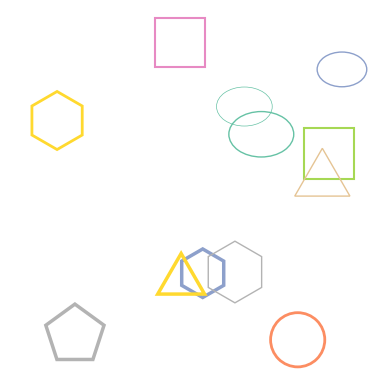[{"shape": "oval", "thickness": 0.5, "radius": 0.36, "center": [0.635, 0.723]}, {"shape": "oval", "thickness": 1, "radius": 0.42, "center": [0.679, 0.651]}, {"shape": "circle", "thickness": 2, "radius": 0.35, "center": [0.773, 0.117]}, {"shape": "hexagon", "thickness": 2.5, "radius": 0.31, "center": [0.527, 0.29]}, {"shape": "oval", "thickness": 1, "radius": 0.32, "center": [0.888, 0.82]}, {"shape": "square", "thickness": 1.5, "radius": 0.32, "center": [0.467, 0.889]}, {"shape": "square", "thickness": 1.5, "radius": 0.33, "center": [0.854, 0.601]}, {"shape": "hexagon", "thickness": 2, "radius": 0.38, "center": [0.148, 0.687]}, {"shape": "triangle", "thickness": 2.5, "radius": 0.35, "center": [0.47, 0.271]}, {"shape": "triangle", "thickness": 1, "radius": 0.41, "center": [0.837, 0.532]}, {"shape": "hexagon", "thickness": 1, "radius": 0.4, "center": [0.61, 0.293]}, {"shape": "pentagon", "thickness": 2.5, "radius": 0.4, "center": [0.195, 0.131]}]